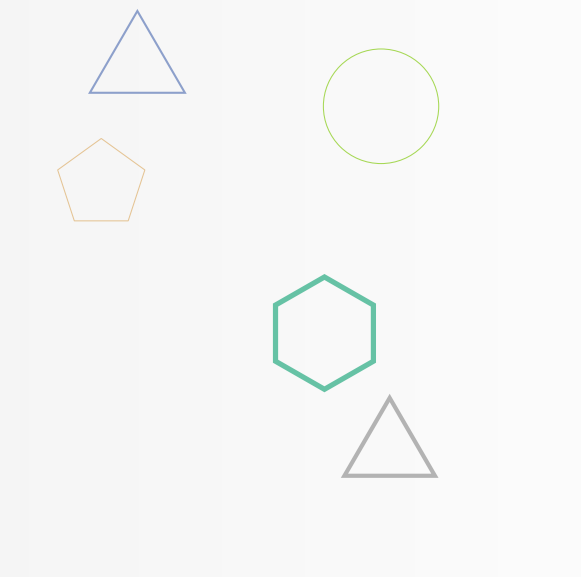[{"shape": "hexagon", "thickness": 2.5, "radius": 0.49, "center": [0.558, 0.422]}, {"shape": "triangle", "thickness": 1, "radius": 0.47, "center": [0.236, 0.886]}, {"shape": "circle", "thickness": 0.5, "radius": 0.5, "center": [0.656, 0.815]}, {"shape": "pentagon", "thickness": 0.5, "radius": 0.39, "center": [0.174, 0.68]}, {"shape": "triangle", "thickness": 2, "radius": 0.45, "center": [0.67, 0.22]}]